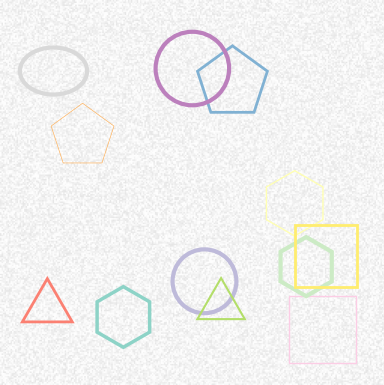[{"shape": "hexagon", "thickness": 2.5, "radius": 0.39, "center": [0.32, 0.177]}, {"shape": "hexagon", "thickness": 1, "radius": 0.42, "center": [0.765, 0.472]}, {"shape": "circle", "thickness": 3, "radius": 0.41, "center": [0.531, 0.269]}, {"shape": "triangle", "thickness": 2, "radius": 0.37, "center": [0.123, 0.201]}, {"shape": "pentagon", "thickness": 2, "radius": 0.48, "center": [0.604, 0.785]}, {"shape": "pentagon", "thickness": 0.5, "radius": 0.43, "center": [0.214, 0.646]}, {"shape": "triangle", "thickness": 1.5, "radius": 0.36, "center": [0.574, 0.207]}, {"shape": "square", "thickness": 1, "radius": 0.44, "center": [0.838, 0.144]}, {"shape": "oval", "thickness": 3, "radius": 0.44, "center": [0.139, 0.816]}, {"shape": "circle", "thickness": 3, "radius": 0.48, "center": [0.5, 0.822]}, {"shape": "hexagon", "thickness": 3, "radius": 0.38, "center": [0.795, 0.307]}, {"shape": "square", "thickness": 2, "radius": 0.4, "center": [0.847, 0.335]}]